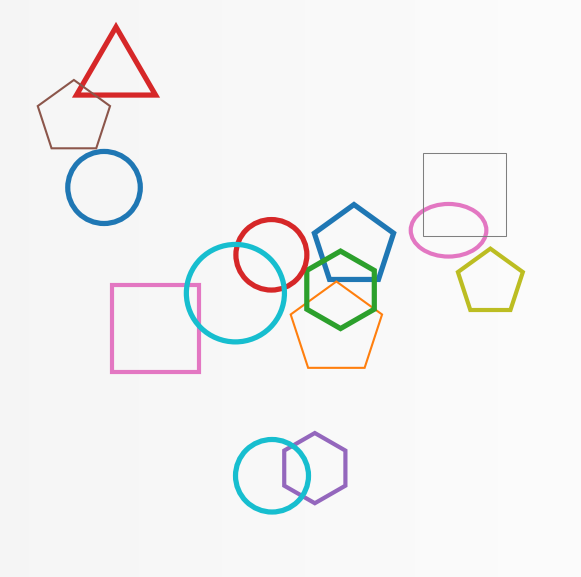[{"shape": "circle", "thickness": 2.5, "radius": 0.31, "center": [0.179, 0.675]}, {"shape": "pentagon", "thickness": 2.5, "radius": 0.36, "center": [0.609, 0.573]}, {"shape": "pentagon", "thickness": 1, "radius": 0.41, "center": [0.579, 0.429]}, {"shape": "hexagon", "thickness": 2.5, "radius": 0.34, "center": [0.586, 0.497]}, {"shape": "triangle", "thickness": 2.5, "radius": 0.39, "center": [0.2, 0.874]}, {"shape": "circle", "thickness": 2.5, "radius": 0.31, "center": [0.467, 0.558]}, {"shape": "hexagon", "thickness": 2, "radius": 0.3, "center": [0.542, 0.189]}, {"shape": "pentagon", "thickness": 1, "radius": 0.33, "center": [0.127, 0.795]}, {"shape": "square", "thickness": 2, "radius": 0.38, "center": [0.268, 0.43]}, {"shape": "oval", "thickness": 2, "radius": 0.33, "center": [0.772, 0.6]}, {"shape": "square", "thickness": 0.5, "radius": 0.36, "center": [0.799, 0.662]}, {"shape": "pentagon", "thickness": 2, "radius": 0.29, "center": [0.844, 0.51]}, {"shape": "circle", "thickness": 2.5, "radius": 0.31, "center": [0.468, 0.175]}, {"shape": "circle", "thickness": 2.5, "radius": 0.42, "center": [0.405, 0.491]}]